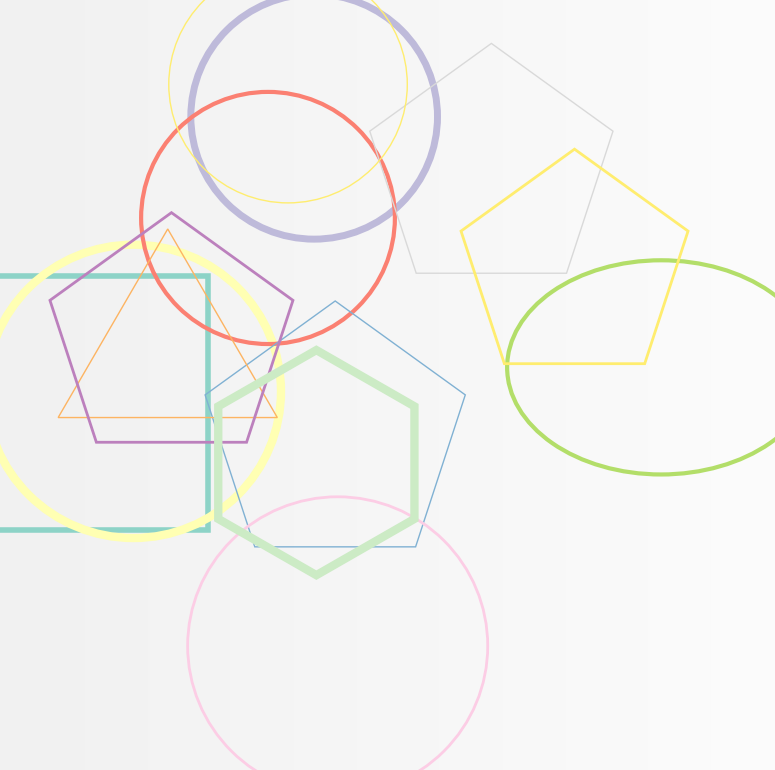[{"shape": "square", "thickness": 2, "radius": 0.83, "center": [0.104, 0.476]}, {"shape": "circle", "thickness": 3, "radius": 0.95, "center": [0.172, 0.492]}, {"shape": "circle", "thickness": 2.5, "radius": 0.8, "center": [0.405, 0.849]}, {"shape": "circle", "thickness": 1.5, "radius": 0.82, "center": [0.346, 0.717]}, {"shape": "pentagon", "thickness": 0.5, "radius": 0.88, "center": [0.433, 0.433]}, {"shape": "triangle", "thickness": 0.5, "radius": 0.82, "center": [0.216, 0.539]}, {"shape": "oval", "thickness": 1.5, "radius": 0.99, "center": [0.853, 0.523]}, {"shape": "circle", "thickness": 1, "radius": 0.97, "center": [0.436, 0.161]}, {"shape": "pentagon", "thickness": 0.5, "radius": 0.82, "center": [0.634, 0.779]}, {"shape": "pentagon", "thickness": 1, "radius": 0.82, "center": [0.221, 0.559]}, {"shape": "hexagon", "thickness": 3, "radius": 0.73, "center": [0.408, 0.399]}, {"shape": "circle", "thickness": 0.5, "radius": 0.77, "center": [0.372, 0.89]}, {"shape": "pentagon", "thickness": 1, "radius": 0.77, "center": [0.741, 0.652]}]